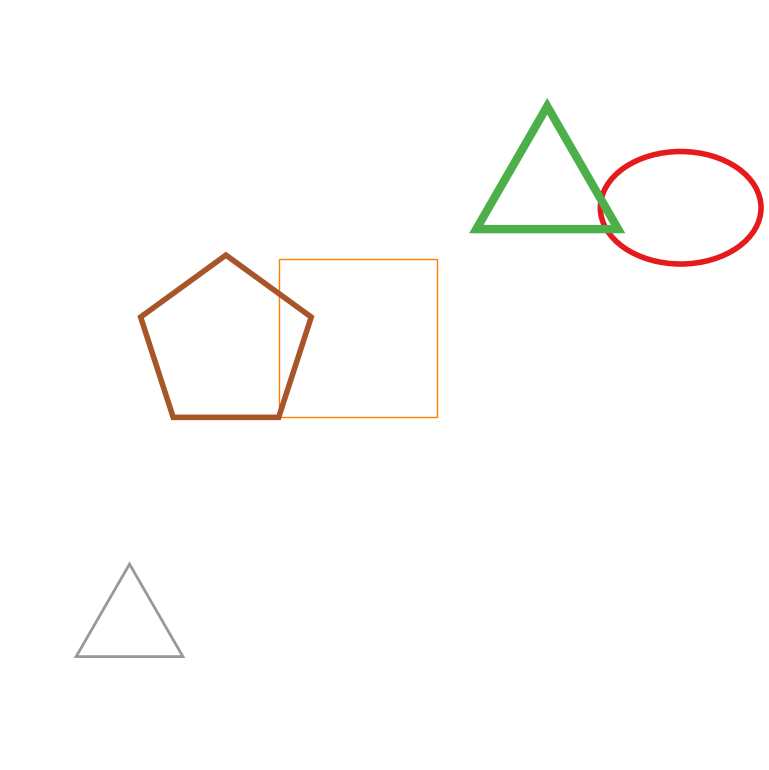[{"shape": "oval", "thickness": 2, "radius": 0.52, "center": [0.884, 0.73]}, {"shape": "triangle", "thickness": 3, "radius": 0.53, "center": [0.711, 0.756]}, {"shape": "square", "thickness": 0.5, "radius": 0.51, "center": [0.465, 0.561]}, {"shape": "pentagon", "thickness": 2, "radius": 0.58, "center": [0.293, 0.552]}, {"shape": "triangle", "thickness": 1, "radius": 0.4, "center": [0.168, 0.187]}]